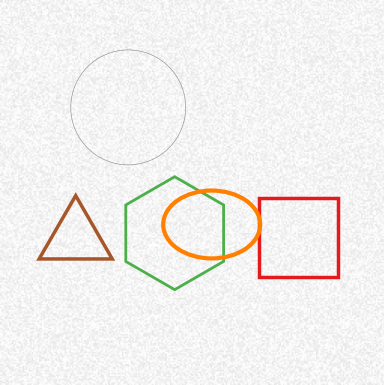[{"shape": "square", "thickness": 2.5, "radius": 0.52, "center": [0.776, 0.383]}, {"shape": "hexagon", "thickness": 2, "radius": 0.73, "center": [0.454, 0.394]}, {"shape": "oval", "thickness": 3, "radius": 0.63, "center": [0.55, 0.417]}, {"shape": "triangle", "thickness": 2.5, "radius": 0.55, "center": [0.197, 0.382]}, {"shape": "circle", "thickness": 0.5, "radius": 0.75, "center": [0.333, 0.721]}]